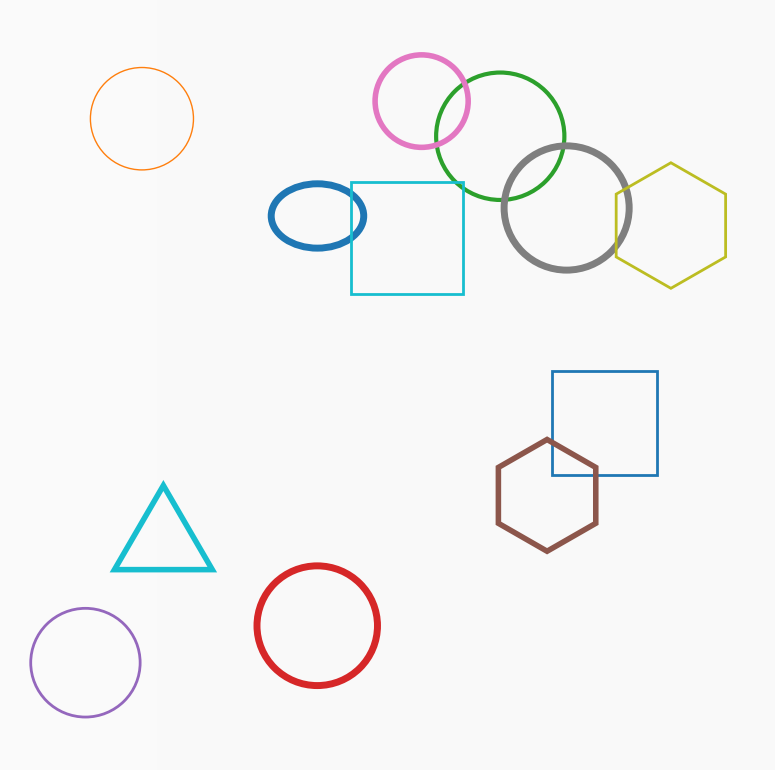[{"shape": "square", "thickness": 1, "radius": 0.34, "center": [0.78, 0.451]}, {"shape": "oval", "thickness": 2.5, "radius": 0.3, "center": [0.41, 0.72]}, {"shape": "circle", "thickness": 0.5, "radius": 0.33, "center": [0.183, 0.846]}, {"shape": "circle", "thickness": 1.5, "radius": 0.41, "center": [0.645, 0.823]}, {"shape": "circle", "thickness": 2.5, "radius": 0.39, "center": [0.409, 0.187]}, {"shape": "circle", "thickness": 1, "radius": 0.35, "center": [0.11, 0.139]}, {"shape": "hexagon", "thickness": 2, "radius": 0.36, "center": [0.706, 0.357]}, {"shape": "circle", "thickness": 2, "radius": 0.3, "center": [0.544, 0.869]}, {"shape": "circle", "thickness": 2.5, "radius": 0.4, "center": [0.731, 0.73]}, {"shape": "hexagon", "thickness": 1, "radius": 0.41, "center": [0.866, 0.707]}, {"shape": "triangle", "thickness": 2, "radius": 0.36, "center": [0.211, 0.297]}, {"shape": "square", "thickness": 1, "radius": 0.36, "center": [0.525, 0.691]}]